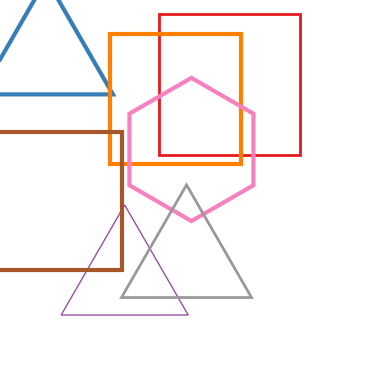[{"shape": "square", "thickness": 2, "radius": 0.91, "center": [0.596, 0.78]}, {"shape": "triangle", "thickness": 3, "radius": 1.0, "center": [0.121, 0.855]}, {"shape": "triangle", "thickness": 1, "radius": 0.95, "center": [0.324, 0.277]}, {"shape": "square", "thickness": 3, "radius": 0.85, "center": [0.455, 0.743]}, {"shape": "square", "thickness": 3, "radius": 0.9, "center": [0.137, 0.477]}, {"shape": "hexagon", "thickness": 3, "radius": 0.93, "center": [0.497, 0.612]}, {"shape": "triangle", "thickness": 2, "radius": 0.98, "center": [0.484, 0.325]}]